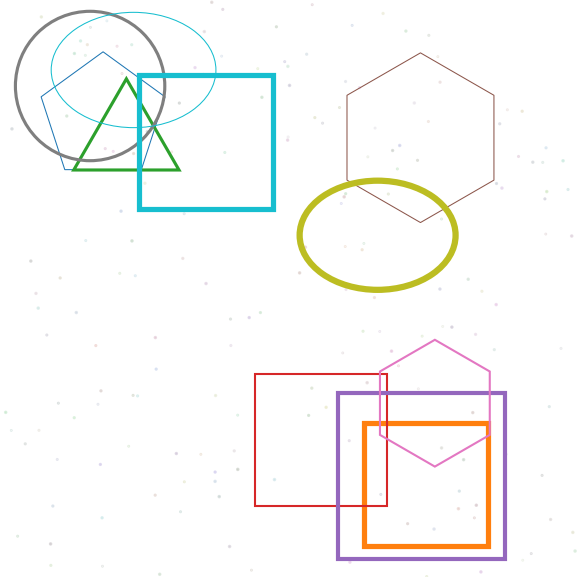[{"shape": "pentagon", "thickness": 0.5, "radius": 0.56, "center": [0.178, 0.797]}, {"shape": "square", "thickness": 2.5, "radius": 0.54, "center": [0.737, 0.16]}, {"shape": "triangle", "thickness": 1.5, "radius": 0.53, "center": [0.219, 0.757]}, {"shape": "square", "thickness": 1, "radius": 0.57, "center": [0.555, 0.237]}, {"shape": "square", "thickness": 2, "radius": 0.72, "center": [0.73, 0.174]}, {"shape": "hexagon", "thickness": 0.5, "radius": 0.73, "center": [0.728, 0.761]}, {"shape": "hexagon", "thickness": 1, "radius": 0.55, "center": [0.753, 0.301]}, {"shape": "circle", "thickness": 1.5, "radius": 0.65, "center": [0.156, 0.85]}, {"shape": "oval", "thickness": 3, "radius": 0.68, "center": [0.654, 0.592]}, {"shape": "square", "thickness": 2.5, "radius": 0.58, "center": [0.356, 0.753]}, {"shape": "oval", "thickness": 0.5, "radius": 0.71, "center": [0.231, 0.878]}]